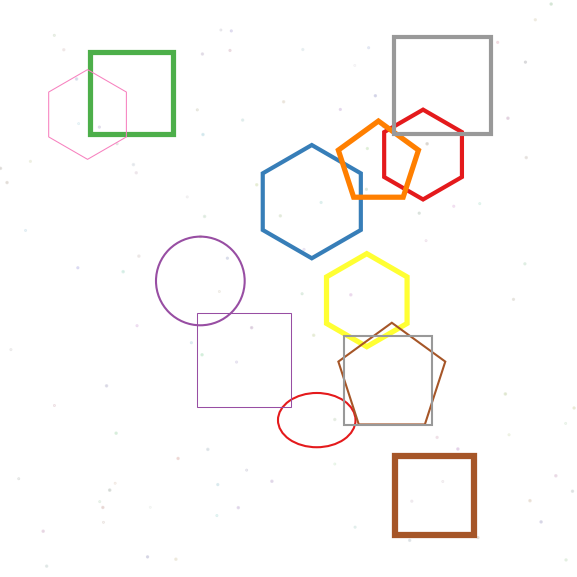[{"shape": "oval", "thickness": 1, "radius": 0.34, "center": [0.548, 0.272]}, {"shape": "hexagon", "thickness": 2, "radius": 0.39, "center": [0.733, 0.732]}, {"shape": "hexagon", "thickness": 2, "radius": 0.49, "center": [0.54, 0.65]}, {"shape": "square", "thickness": 2.5, "radius": 0.36, "center": [0.227, 0.838]}, {"shape": "circle", "thickness": 1, "radius": 0.38, "center": [0.347, 0.513]}, {"shape": "square", "thickness": 0.5, "radius": 0.41, "center": [0.422, 0.376]}, {"shape": "pentagon", "thickness": 2.5, "radius": 0.36, "center": [0.655, 0.717]}, {"shape": "hexagon", "thickness": 2.5, "radius": 0.4, "center": [0.635, 0.479]}, {"shape": "square", "thickness": 3, "radius": 0.34, "center": [0.752, 0.142]}, {"shape": "pentagon", "thickness": 1, "radius": 0.49, "center": [0.678, 0.343]}, {"shape": "hexagon", "thickness": 0.5, "radius": 0.39, "center": [0.152, 0.801]}, {"shape": "square", "thickness": 2, "radius": 0.42, "center": [0.767, 0.851]}, {"shape": "square", "thickness": 1, "radius": 0.38, "center": [0.672, 0.341]}]